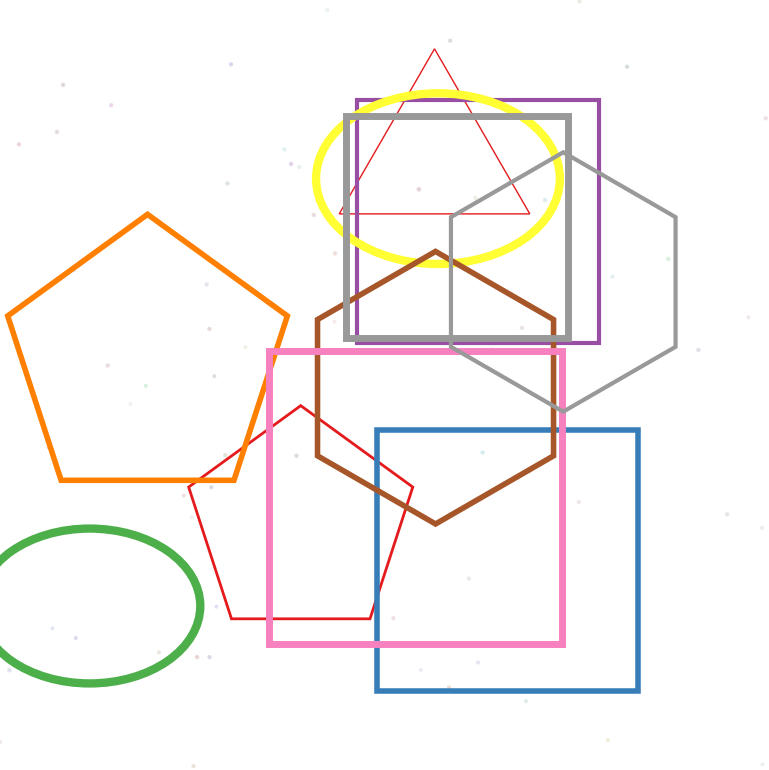[{"shape": "triangle", "thickness": 0.5, "radius": 0.71, "center": [0.564, 0.794]}, {"shape": "pentagon", "thickness": 1, "radius": 0.77, "center": [0.391, 0.32]}, {"shape": "square", "thickness": 2, "radius": 0.85, "center": [0.66, 0.273]}, {"shape": "oval", "thickness": 3, "radius": 0.72, "center": [0.116, 0.213]}, {"shape": "square", "thickness": 1.5, "radius": 0.79, "center": [0.621, 0.712]}, {"shape": "pentagon", "thickness": 2, "radius": 0.95, "center": [0.192, 0.531]}, {"shape": "oval", "thickness": 3, "radius": 0.79, "center": [0.569, 0.768]}, {"shape": "hexagon", "thickness": 2, "radius": 0.88, "center": [0.566, 0.496]}, {"shape": "square", "thickness": 2.5, "radius": 0.95, "center": [0.54, 0.354]}, {"shape": "hexagon", "thickness": 1.5, "radius": 0.84, "center": [0.731, 0.634]}, {"shape": "square", "thickness": 2.5, "radius": 0.72, "center": [0.593, 0.706]}]